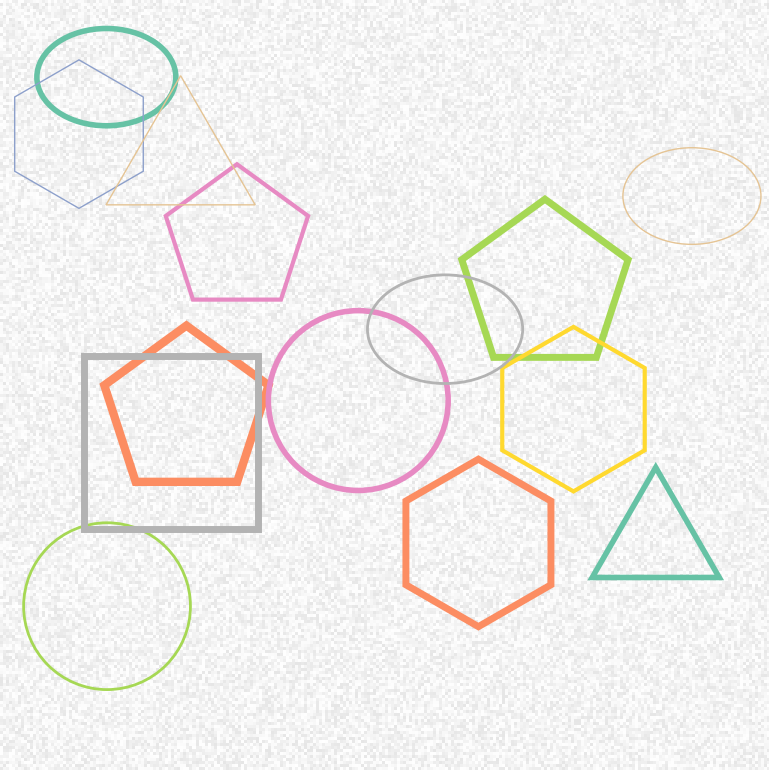[{"shape": "oval", "thickness": 2, "radius": 0.45, "center": [0.138, 0.9]}, {"shape": "triangle", "thickness": 2, "radius": 0.48, "center": [0.852, 0.298]}, {"shape": "pentagon", "thickness": 3, "radius": 0.56, "center": [0.242, 0.465]}, {"shape": "hexagon", "thickness": 2.5, "radius": 0.54, "center": [0.621, 0.295]}, {"shape": "hexagon", "thickness": 0.5, "radius": 0.48, "center": [0.103, 0.826]}, {"shape": "circle", "thickness": 2, "radius": 0.58, "center": [0.465, 0.48]}, {"shape": "pentagon", "thickness": 1.5, "radius": 0.49, "center": [0.308, 0.69]}, {"shape": "pentagon", "thickness": 2.5, "radius": 0.57, "center": [0.708, 0.628]}, {"shape": "circle", "thickness": 1, "radius": 0.54, "center": [0.139, 0.213]}, {"shape": "hexagon", "thickness": 1.5, "radius": 0.53, "center": [0.745, 0.469]}, {"shape": "oval", "thickness": 0.5, "radius": 0.45, "center": [0.899, 0.745]}, {"shape": "triangle", "thickness": 0.5, "radius": 0.56, "center": [0.235, 0.79]}, {"shape": "oval", "thickness": 1, "radius": 0.5, "center": [0.578, 0.572]}, {"shape": "square", "thickness": 2.5, "radius": 0.56, "center": [0.222, 0.425]}]